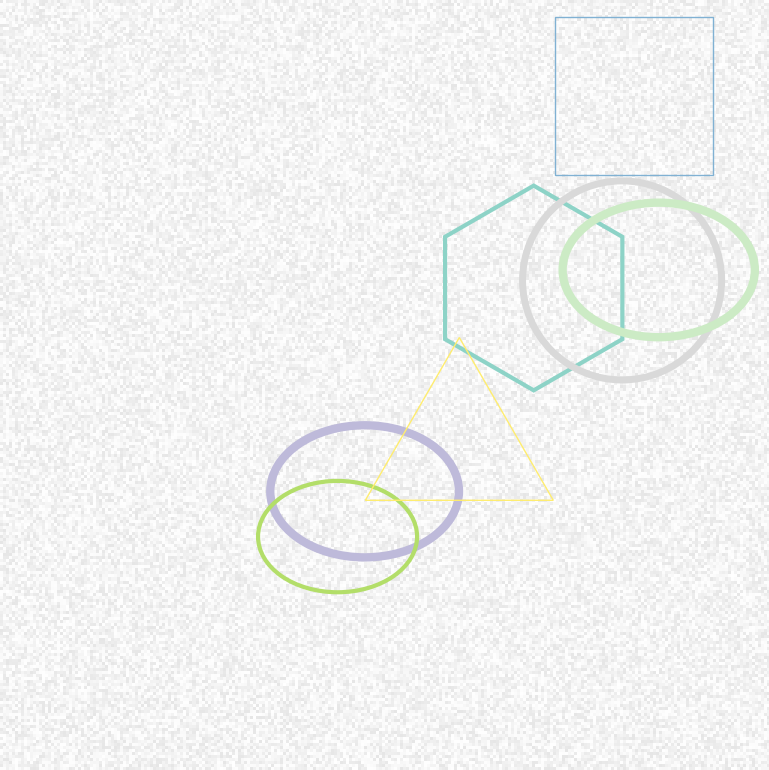[{"shape": "hexagon", "thickness": 1.5, "radius": 0.66, "center": [0.693, 0.626]}, {"shape": "oval", "thickness": 3, "radius": 0.61, "center": [0.474, 0.362]}, {"shape": "square", "thickness": 0.5, "radius": 0.51, "center": [0.823, 0.876]}, {"shape": "oval", "thickness": 1.5, "radius": 0.52, "center": [0.438, 0.303]}, {"shape": "circle", "thickness": 2.5, "radius": 0.65, "center": [0.808, 0.636]}, {"shape": "oval", "thickness": 3, "radius": 0.62, "center": [0.855, 0.649]}, {"shape": "triangle", "thickness": 0.5, "radius": 0.7, "center": [0.597, 0.421]}]